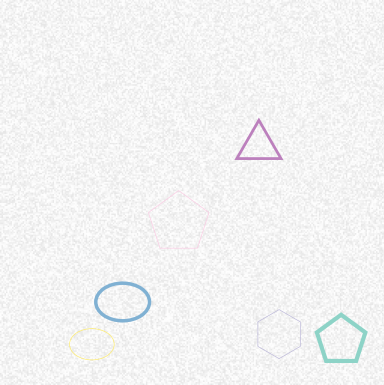[{"shape": "pentagon", "thickness": 3, "radius": 0.33, "center": [0.886, 0.116]}, {"shape": "hexagon", "thickness": 0.5, "radius": 0.32, "center": [0.725, 0.132]}, {"shape": "oval", "thickness": 2.5, "radius": 0.35, "center": [0.319, 0.216]}, {"shape": "pentagon", "thickness": 0.5, "radius": 0.41, "center": [0.464, 0.422]}, {"shape": "triangle", "thickness": 2, "radius": 0.33, "center": [0.672, 0.621]}, {"shape": "oval", "thickness": 0.5, "radius": 0.29, "center": [0.239, 0.106]}]